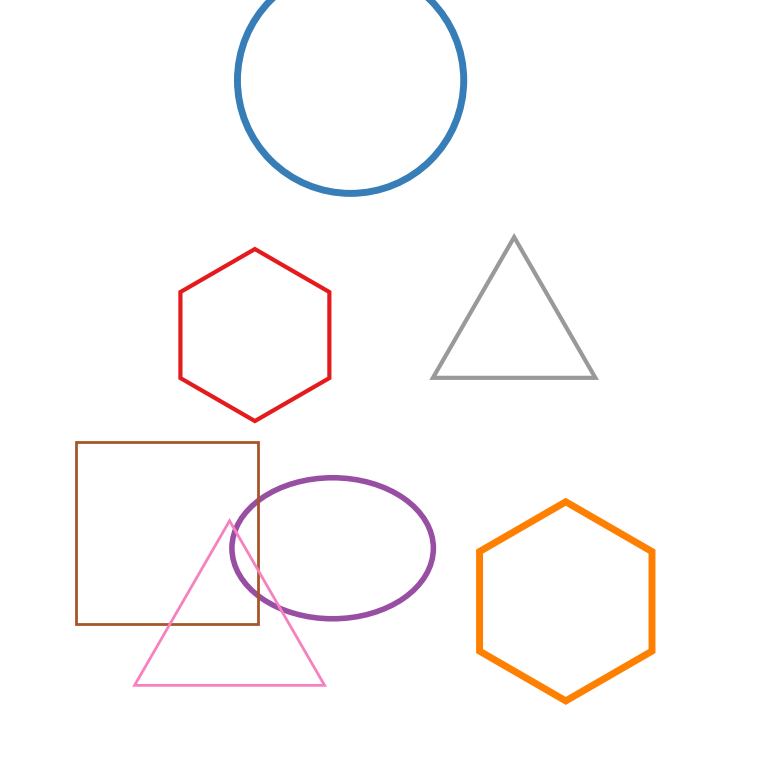[{"shape": "hexagon", "thickness": 1.5, "radius": 0.56, "center": [0.331, 0.565]}, {"shape": "circle", "thickness": 2.5, "radius": 0.73, "center": [0.455, 0.896]}, {"shape": "oval", "thickness": 2, "radius": 0.65, "center": [0.432, 0.288]}, {"shape": "hexagon", "thickness": 2.5, "radius": 0.65, "center": [0.735, 0.219]}, {"shape": "square", "thickness": 1, "radius": 0.59, "center": [0.217, 0.308]}, {"shape": "triangle", "thickness": 1, "radius": 0.71, "center": [0.298, 0.181]}, {"shape": "triangle", "thickness": 1.5, "radius": 0.61, "center": [0.668, 0.57]}]